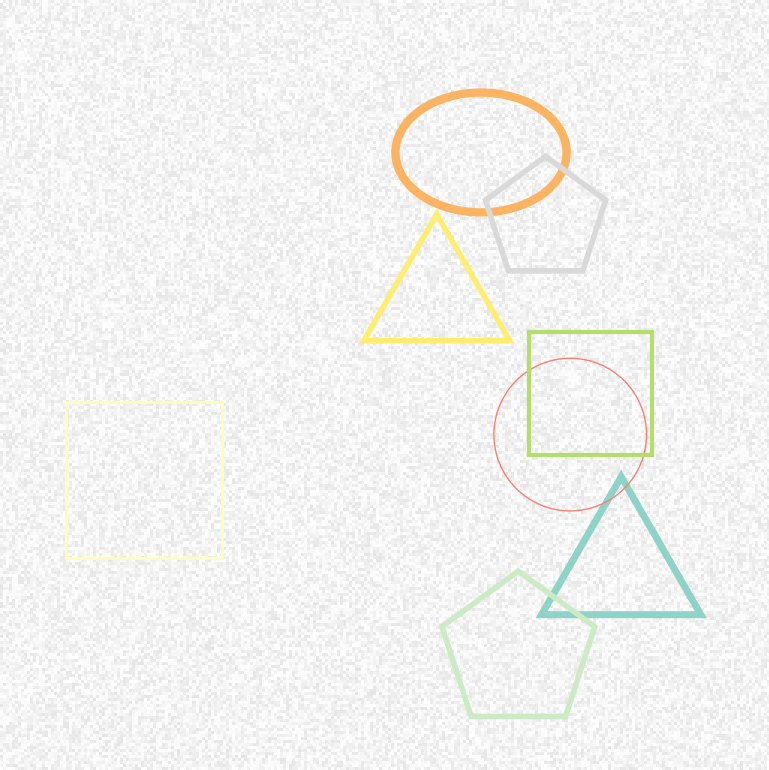[{"shape": "triangle", "thickness": 2.5, "radius": 0.6, "center": [0.807, 0.261]}, {"shape": "square", "thickness": 1, "radius": 0.5, "center": [0.187, 0.376]}, {"shape": "circle", "thickness": 0.5, "radius": 0.5, "center": [0.741, 0.436]}, {"shape": "oval", "thickness": 3, "radius": 0.56, "center": [0.625, 0.802]}, {"shape": "square", "thickness": 1.5, "radius": 0.4, "center": [0.767, 0.489]}, {"shape": "pentagon", "thickness": 2, "radius": 0.41, "center": [0.709, 0.715]}, {"shape": "pentagon", "thickness": 2, "radius": 0.52, "center": [0.673, 0.154]}, {"shape": "triangle", "thickness": 2, "radius": 0.55, "center": [0.567, 0.612]}]